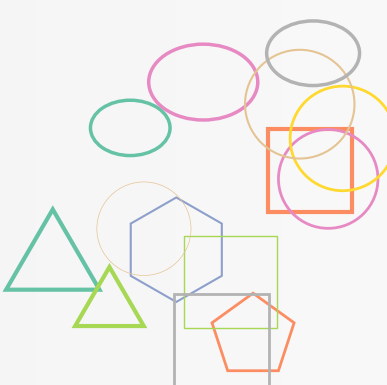[{"shape": "oval", "thickness": 2.5, "radius": 0.51, "center": [0.336, 0.668]}, {"shape": "triangle", "thickness": 3, "radius": 0.7, "center": [0.136, 0.317]}, {"shape": "pentagon", "thickness": 2, "radius": 0.56, "center": [0.653, 0.127]}, {"shape": "square", "thickness": 3, "radius": 0.54, "center": [0.801, 0.556]}, {"shape": "hexagon", "thickness": 1.5, "radius": 0.68, "center": [0.455, 0.351]}, {"shape": "oval", "thickness": 2.5, "radius": 0.7, "center": [0.524, 0.787]}, {"shape": "circle", "thickness": 2, "radius": 0.64, "center": [0.847, 0.535]}, {"shape": "triangle", "thickness": 3, "radius": 0.51, "center": [0.282, 0.204]}, {"shape": "square", "thickness": 1, "radius": 0.6, "center": [0.594, 0.268]}, {"shape": "circle", "thickness": 2, "radius": 0.68, "center": [0.885, 0.64]}, {"shape": "circle", "thickness": 0.5, "radius": 0.61, "center": [0.371, 0.406]}, {"shape": "circle", "thickness": 1.5, "radius": 0.71, "center": [0.774, 0.729]}, {"shape": "oval", "thickness": 2.5, "radius": 0.6, "center": [0.808, 0.862]}, {"shape": "square", "thickness": 2, "radius": 0.61, "center": [0.571, 0.115]}]